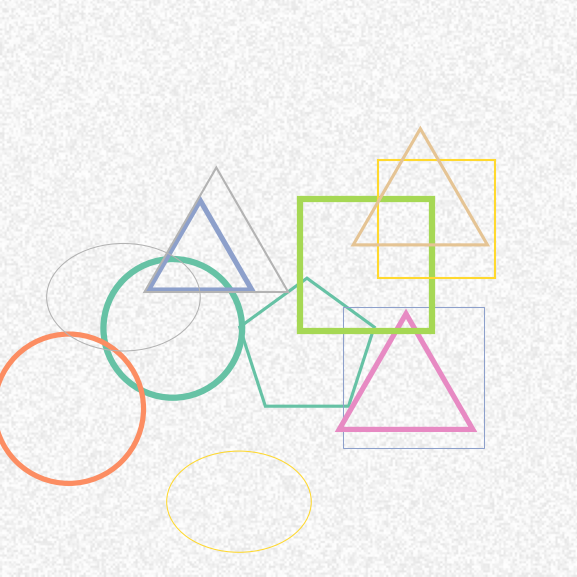[{"shape": "circle", "thickness": 3, "radius": 0.6, "center": [0.299, 0.43]}, {"shape": "pentagon", "thickness": 1.5, "radius": 0.61, "center": [0.532, 0.395]}, {"shape": "circle", "thickness": 2.5, "radius": 0.65, "center": [0.119, 0.291]}, {"shape": "triangle", "thickness": 2.5, "radius": 0.52, "center": [0.346, 0.549]}, {"shape": "square", "thickness": 0.5, "radius": 0.61, "center": [0.716, 0.345]}, {"shape": "triangle", "thickness": 2.5, "radius": 0.67, "center": [0.703, 0.322]}, {"shape": "square", "thickness": 3, "radius": 0.57, "center": [0.634, 0.54]}, {"shape": "square", "thickness": 1, "radius": 0.51, "center": [0.756, 0.62]}, {"shape": "oval", "thickness": 0.5, "radius": 0.63, "center": [0.414, 0.13]}, {"shape": "triangle", "thickness": 1.5, "radius": 0.67, "center": [0.728, 0.642]}, {"shape": "oval", "thickness": 0.5, "radius": 0.66, "center": [0.214, 0.484]}, {"shape": "triangle", "thickness": 1, "radius": 0.72, "center": [0.375, 0.565]}]